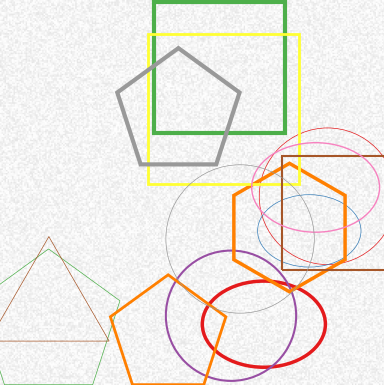[{"shape": "circle", "thickness": 0.5, "radius": 0.89, "center": [0.851, 0.49]}, {"shape": "oval", "thickness": 2.5, "radius": 0.8, "center": [0.685, 0.158]}, {"shape": "oval", "thickness": 0.5, "radius": 0.67, "center": [0.803, 0.4]}, {"shape": "pentagon", "thickness": 0.5, "radius": 0.97, "center": [0.126, 0.158]}, {"shape": "square", "thickness": 3, "radius": 0.85, "center": [0.57, 0.826]}, {"shape": "circle", "thickness": 1.5, "radius": 0.85, "center": [0.6, 0.18]}, {"shape": "hexagon", "thickness": 2.5, "radius": 0.83, "center": [0.752, 0.409]}, {"shape": "pentagon", "thickness": 2, "radius": 0.79, "center": [0.437, 0.128]}, {"shape": "square", "thickness": 2, "radius": 0.98, "center": [0.58, 0.716]}, {"shape": "square", "thickness": 1.5, "radius": 0.74, "center": [0.881, 0.447]}, {"shape": "triangle", "thickness": 0.5, "radius": 0.9, "center": [0.127, 0.204]}, {"shape": "oval", "thickness": 1, "radius": 0.83, "center": [0.82, 0.513]}, {"shape": "pentagon", "thickness": 3, "radius": 0.83, "center": [0.463, 0.708]}, {"shape": "circle", "thickness": 0.5, "radius": 0.96, "center": [0.624, 0.379]}]